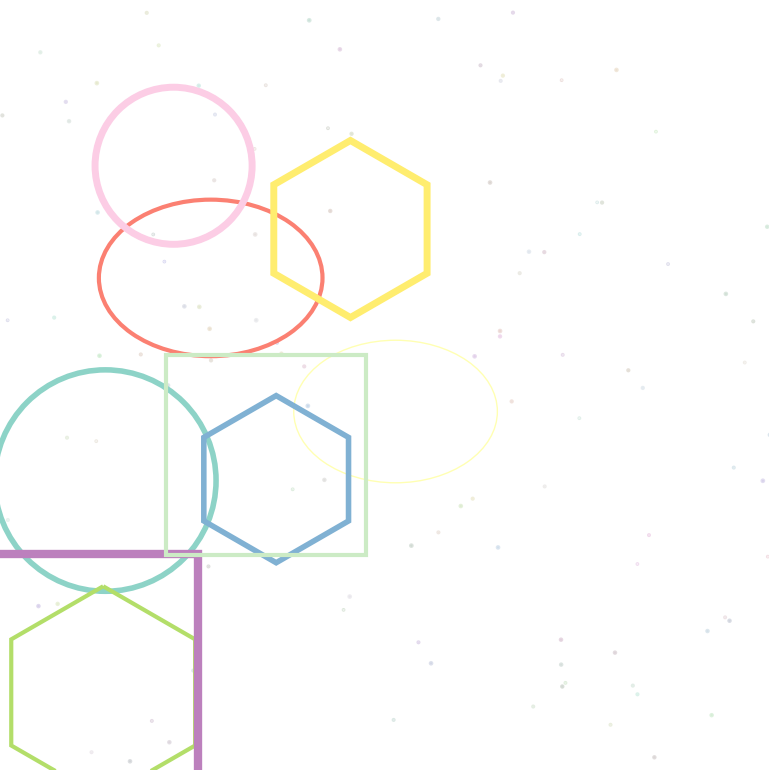[{"shape": "circle", "thickness": 2, "radius": 0.72, "center": [0.137, 0.376]}, {"shape": "oval", "thickness": 0.5, "radius": 0.66, "center": [0.514, 0.466]}, {"shape": "oval", "thickness": 1.5, "radius": 0.73, "center": [0.274, 0.639]}, {"shape": "hexagon", "thickness": 2, "radius": 0.54, "center": [0.359, 0.378]}, {"shape": "hexagon", "thickness": 1.5, "radius": 0.69, "center": [0.134, 0.101]}, {"shape": "circle", "thickness": 2.5, "radius": 0.51, "center": [0.225, 0.785]}, {"shape": "square", "thickness": 3, "radius": 0.72, "center": [0.112, 0.136]}, {"shape": "square", "thickness": 1.5, "radius": 0.65, "center": [0.346, 0.409]}, {"shape": "hexagon", "thickness": 2.5, "radius": 0.57, "center": [0.455, 0.703]}]